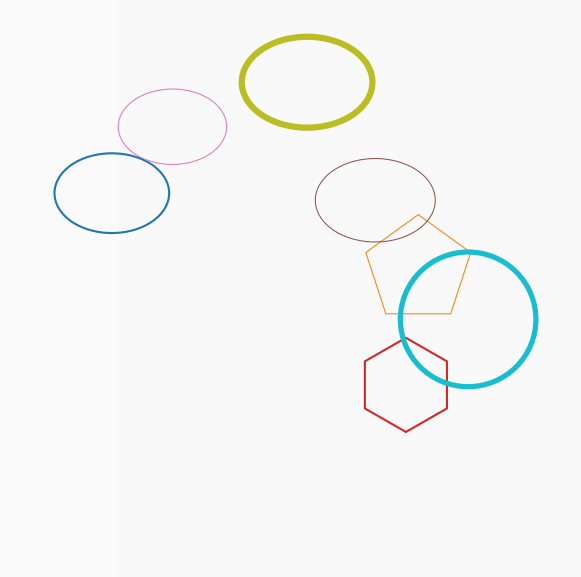[{"shape": "oval", "thickness": 1, "radius": 0.49, "center": [0.192, 0.665]}, {"shape": "pentagon", "thickness": 0.5, "radius": 0.47, "center": [0.72, 0.533]}, {"shape": "hexagon", "thickness": 1, "radius": 0.41, "center": [0.698, 0.333]}, {"shape": "oval", "thickness": 0.5, "radius": 0.52, "center": [0.646, 0.652]}, {"shape": "oval", "thickness": 0.5, "radius": 0.47, "center": [0.297, 0.78]}, {"shape": "oval", "thickness": 3, "radius": 0.56, "center": [0.528, 0.857]}, {"shape": "circle", "thickness": 2.5, "radius": 0.58, "center": [0.805, 0.446]}]